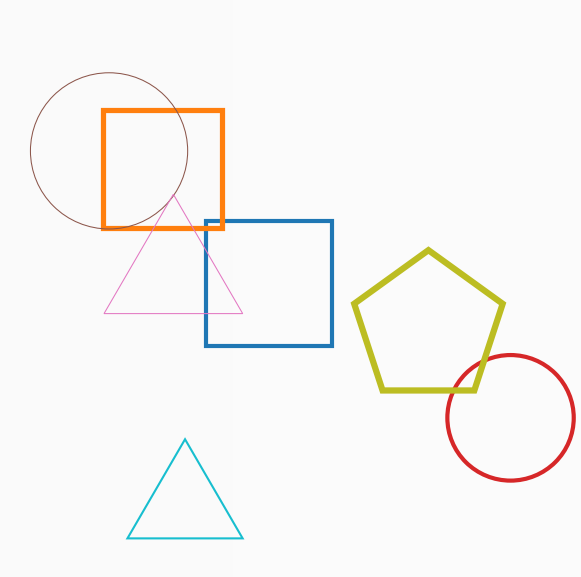[{"shape": "square", "thickness": 2, "radius": 0.54, "center": [0.462, 0.507]}, {"shape": "square", "thickness": 2.5, "radius": 0.51, "center": [0.279, 0.707]}, {"shape": "circle", "thickness": 2, "radius": 0.54, "center": [0.878, 0.276]}, {"shape": "circle", "thickness": 0.5, "radius": 0.68, "center": [0.188, 0.738]}, {"shape": "triangle", "thickness": 0.5, "radius": 0.69, "center": [0.298, 0.525]}, {"shape": "pentagon", "thickness": 3, "radius": 0.67, "center": [0.737, 0.432]}, {"shape": "triangle", "thickness": 1, "radius": 0.57, "center": [0.318, 0.124]}]